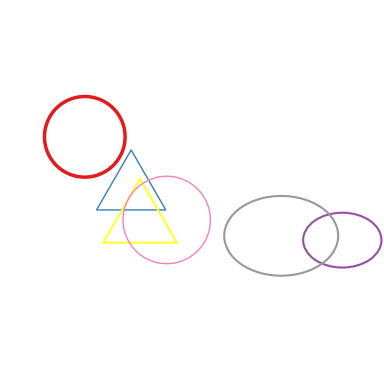[{"shape": "circle", "thickness": 2.5, "radius": 0.52, "center": [0.22, 0.645]}, {"shape": "triangle", "thickness": 1, "radius": 0.52, "center": [0.341, 0.507]}, {"shape": "oval", "thickness": 1.5, "radius": 0.51, "center": [0.889, 0.376]}, {"shape": "triangle", "thickness": 1.5, "radius": 0.55, "center": [0.364, 0.425]}, {"shape": "circle", "thickness": 1, "radius": 0.57, "center": [0.433, 0.429]}, {"shape": "oval", "thickness": 1.5, "radius": 0.74, "center": [0.73, 0.387]}]